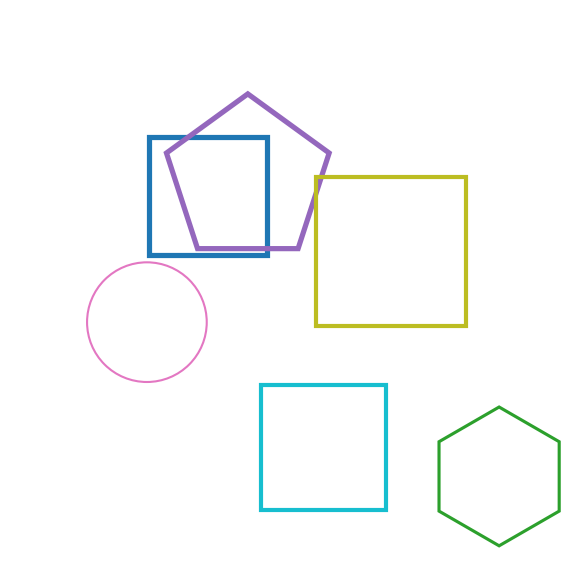[{"shape": "square", "thickness": 2.5, "radius": 0.51, "center": [0.36, 0.66]}, {"shape": "hexagon", "thickness": 1.5, "radius": 0.6, "center": [0.864, 0.174]}, {"shape": "pentagon", "thickness": 2.5, "radius": 0.74, "center": [0.429, 0.688]}, {"shape": "circle", "thickness": 1, "radius": 0.52, "center": [0.254, 0.441]}, {"shape": "square", "thickness": 2, "radius": 0.65, "center": [0.677, 0.564]}, {"shape": "square", "thickness": 2, "radius": 0.54, "center": [0.56, 0.223]}]